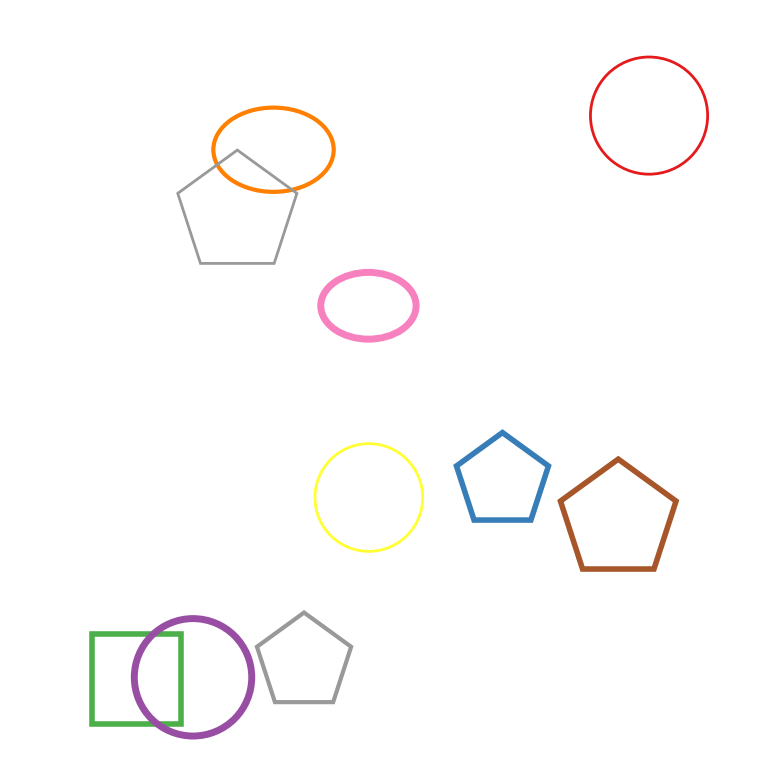[{"shape": "circle", "thickness": 1, "radius": 0.38, "center": [0.843, 0.85]}, {"shape": "pentagon", "thickness": 2, "radius": 0.31, "center": [0.653, 0.375]}, {"shape": "square", "thickness": 2, "radius": 0.29, "center": [0.177, 0.119]}, {"shape": "circle", "thickness": 2.5, "radius": 0.38, "center": [0.251, 0.12]}, {"shape": "oval", "thickness": 1.5, "radius": 0.39, "center": [0.355, 0.806]}, {"shape": "circle", "thickness": 1, "radius": 0.35, "center": [0.479, 0.354]}, {"shape": "pentagon", "thickness": 2, "radius": 0.39, "center": [0.803, 0.325]}, {"shape": "oval", "thickness": 2.5, "radius": 0.31, "center": [0.478, 0.603]}, {"shape": "pentagon", "thickness": 1, "radius": 0.41, "center": [0.308, 0.724]}, {"shape": "pentagon", "thickness": 1.5, "radius": 0.32, "center": [0.395, 0.14]}]